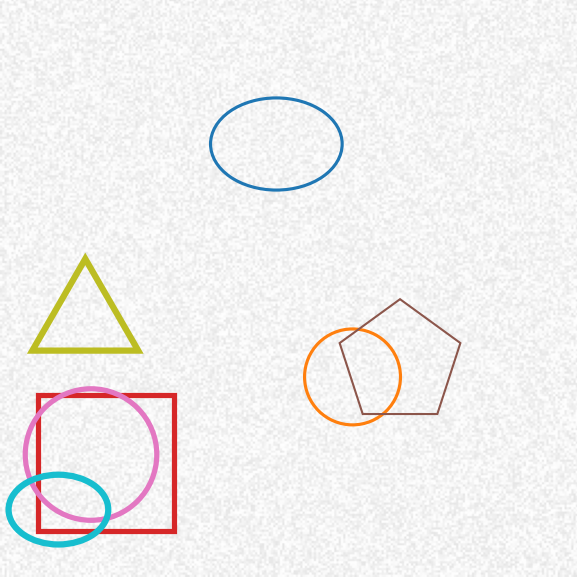[{"shape": "oval", "thickness": 1.5, "radius": 0.57, "center": [0.479, 0.75]}, {"shape": "circle", "thickness": 1.5, "radius": 0.42, "center": [0.61, 0.346]}, {"shape": "square", "thickness": 2.5, "radius": 0.59, "center": [0.184, 0.197]}, {"shape": "pentagon", "thickness": 1, "radius": 0.55, "center": [0.693, 0.371]}, {"shape": "circle", "thickness": 2.5, "radius": 0.57, "center": [0.158, 0.212]}, {"shape": "triangle", "thickness": 3, "radius": 0.53, "center": [0.148, 0.445]}, {"shape": "oval", "thickness": 3, "radius": 0.43, "center": [0.101, 0.117]}]